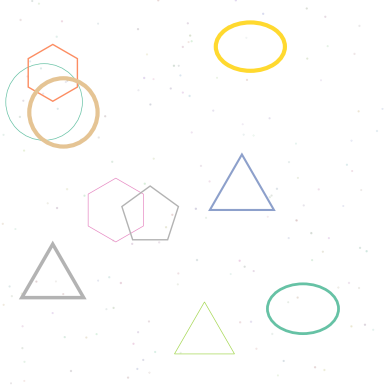[{"shape": "circle", "thickness": 0.5, "radius": 0.5, "center": [0.115, 0.735]}, {"shape": "oval", "thickness": 2, "radius": 0.46, "center": [0.787, 0.198]}, {"shape": "hexagon", "thickness": 1, "radius": 0.37, "center": [0.137, 0.811]}, {"shape": "triangle", "thickness": 1.5, "radius": 0.48, "center": [0.628, 0.503]}, {"shape": "hexagon", "thickness": 0.5, "radius": 0.41, "center": [0.301, 0.454]}, {"shape": "triangle", "thickness": 0.5, "radius": 0.45, "center": [0.531, 0.126]}, {"shape": "oval", "thickness": 3, "radius": 0.45, "center": [0.65, 0.879]}, {"shape": "circle", "thickness": 3, "radius": 0.44, "center": [0.165, 0.708]}, {"shape": "triangle", "thickness": 2.5, "radius": 0.46, "center": [0.137, 0.273]}, {"shape": "pentagon", "thickness": 1, "radius": 0.39, "center": [0.39, 0.44]}]